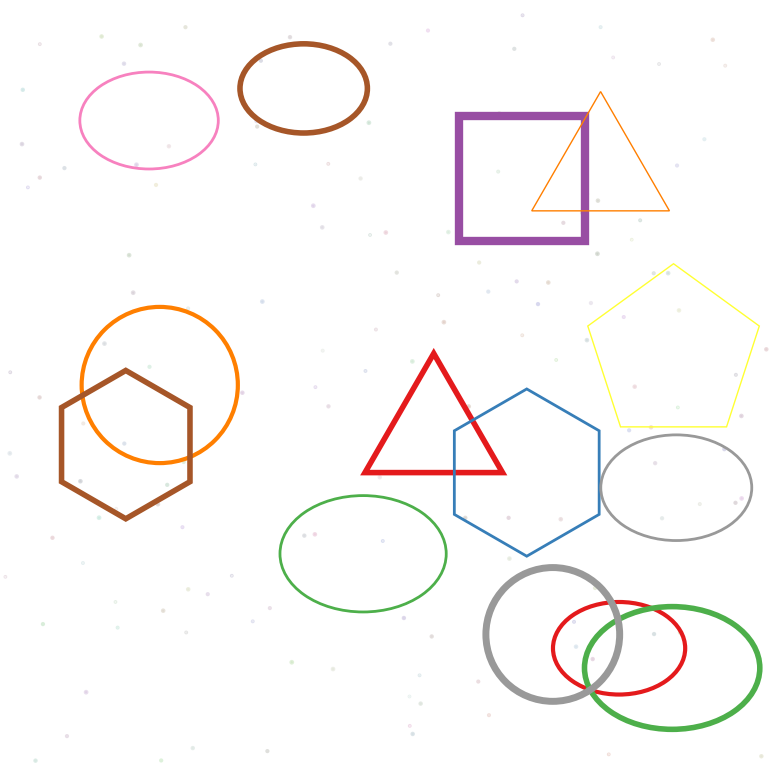[{"shape": "triangle", "thickness": 2, "radius": 0.52, "center": [0.563, 0.438]}, {"shape": "oval", "thickness": 1.5, "radius": 0.43, "center": [0.804, 0.158]}, {"shape": "hexagon", "thickness": 1, "radius": 0.54, "center": [0.684, 0.386]}, {"shape": "oval", "thickness": 2, "radius": 0.57, "center": [0.873, 0.132]}, {"shape": "oval", "thickness": 1, "radius": 0.54, "center": [0.472, 0.281]}, {"shape": "square", "thickness": 3, "radius": 0.41, "center": [0.678, 0.768]}, {"shape": "triangle", "thickness": 0.5, "radius": 0.52, "center": [0.78, 0.778]}, {"shape": "circle", "thickness": 1.5, "radius": 0.51, "center": [0.207, 0.5]}, {"shape": "pentagon", "thickness": 0.5, "radius": 0.59, "center": [0.875, 0.54]}, {"shape": "hexagon", "thickness": 2, "radius": 0.48, "center": [0.163, 0.423]}, {"shape": "oval", "thickness": 2, "radius": 0.41, "center": [0.394, 0.885]}, {"shape": "oval", "thickness": 1, "radius": 0.45, "center": [0.194, 0.843]}, {"shape": "oval", "thickness": 1, "radius": 0.49, "center": [0.878, 0.367]}, {"shape": "circle", "thickness": 2.5, "radius": 0.43, "center": [0.718, 0.176]}]